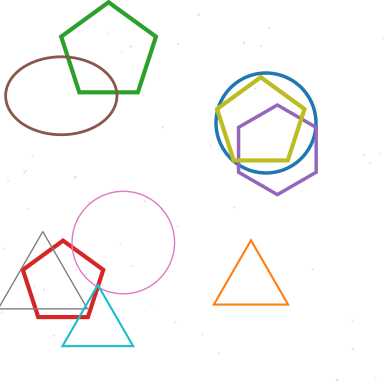[{"shape": "circle", "thickness": 2.5, "radius": 0.65, "center": [0.691, 0.681]}, {"shape": "triangle", "thickness": 1.5, "radius": 0.56, "center": [0.652, 0.265]}, {"shape": "pentagon", "thickness": 3, "radius": 0.65, "center": [0.282, 0.865]}, {"shape": "pentagon", "thickness": 3, "radius": 0.55, "center": [0.164, 0.265]}, {"shape": "hexagon", "thickness": 2.5, "radius": 0.58, "center": [0.72, 0.611]}, {"shape": "oval", "thickness": 2, "radius": 0.72, "center": [0.159, 0.751]}, {"shape": "circle", "thickness": 1, "radius": 0.67, "center": [0.32, 0.37]}, {"shape": "triangle", "thickness": 1, "radius": 0.67, "center": [0.111, 0.265]}, {"shape": "pentagon", "thickness": 3, "radius": 0.6, "center": [0.677, 0.68]}, {"shape": "triangle", "thickness": 1.5, "radius": 0.53, "center": [0.254, 0.154]}]